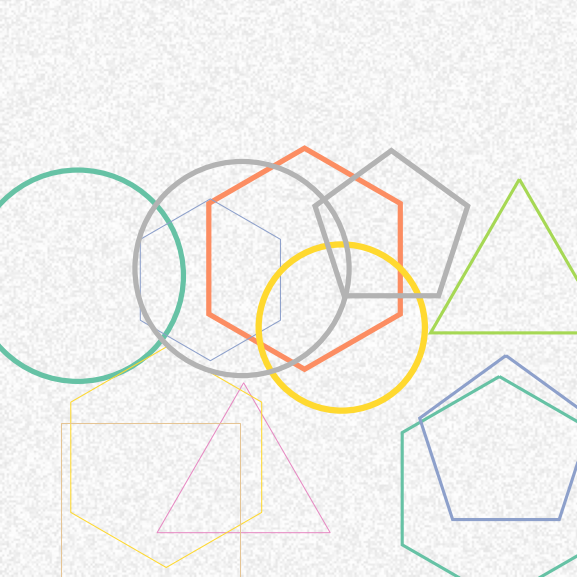[{"shape": "hexagon", "thickness": 1.5, "radius": 0.97, "center": [0.865, 0.153]}, {"shape": "circle", "thickness": 2.5, "radius": 0.91, "center": [0.135, 0.522]}, {"shape": "hexagon", "thickness": 2.5, "radius": 0.96, "center": [0.527, 0.551]}, {"shape": "hexagon", "thickness": 0.5, "radius": 0.7, "center": [0.364, 0.515]}, {"shape": "pentagon", "thickness": 1.5, "radius": 0.78, "center": [0.876, 0.226]}, {"shape": "triangle", "thickness": 0.5, "radius": 0.87, "center": [0.422, 0.163]}, {"shape": "triangle", "thickness": 1.5, "radius": 0.89, "center": [0.899, 0.511]}, {"shape": "hexagon", "thickness": 0.5, "radius": 0.95, "center": [0.288, 0.207]}, {"shape": "circle", "thickness": 3, "radius": 0.72, "center": [0.592, 0.432]}, {"shape": "square", "thickness": 0.5, "radius": 0.77, "center": [0.26, 0.113]}, {"shape": "pentagon", "thickness": 2.5, "radius": 0.69, "center": [0.678, 0.599]}, {"shape": "circle", "thickness": 2.5, "radius": 0.93, "center": [0.419, 0.534]}]